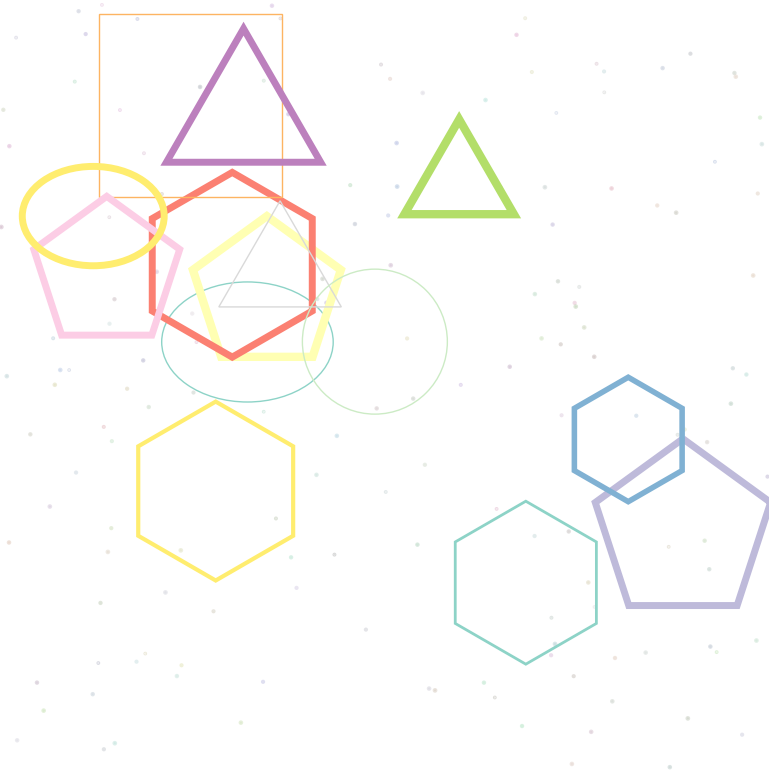[{"shape": "oval", "thickness": 0.5, "radius": 0.56, "center": [0.321, 0.556]}, {"shape": "hexagon", "thickness": 1, "radius": 0.53, "center": [0.683, 0.243]}, {"shape": "pentagon", "thickness": 3, "radius": 0.51, "center": [0.347, 0.618]}, {"shape": "pentagon", "thickness": 2.5, "radius": 0.6, "center": [0.887, 0.31]}, {"shape": "hexagon", "thickness": 2.5, "radius": 0.6, "center": [0.302, 0.656]}, {"shape": "hexagon", "thickness": 2, "radius": 0.4, "center": [0.816, 0.429]}, {"shape": "square", "thickness": 0.5, "radius": 0.59, "center": [0.248, 0.863]}, {"shape": "triangle", "thickness": 3, "radius": 0.41, "center": [0.596, 0.763]}, {"shape": "pentagon", "thickness": 2.5, "radius": 0.5, "center": [0.139, 0.645]}, {"shape": "triangle", "thickness": 0.5, "radius": 0.46, "center": [0.364, 0.647]}, {"shape": "triangle", "thickness": 2.5, "radius": 0.58, "center": [0.316, 0.847]}, {"shape": "circle", "thickness": 0.5, "radius": 0.47, "center": [0.487, 0.556]}, {"shape": "oval", "thickness": 2.5, "radius": 0.46, "center": [0.121, 0.719]}, {"shape": "hexagon", "thickness": 1.5, "radius": 0.58, "center": [0.28, 0.362]}]